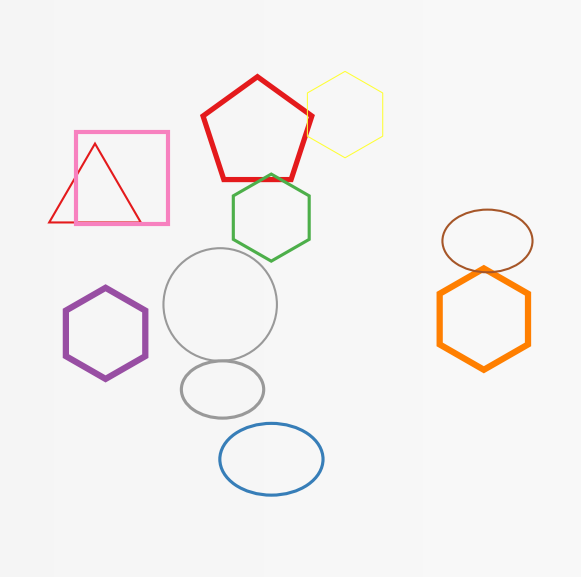[{"shape": "triangle", "thickness": 1, "radius": 0.46, "center": [0.163, 0.659]}, {"shape": "pentagon", "thickness": 2.5, "radius": 0.49, "center": [0.443, 0.768]}, {"shape": "oval", "thickness": 1.5, "radius": 0.44, "center": [0.467, 0.204]}, {"shape": "hexagon", "thickness": 1.5, "radius": 0.38, "center": [0.467, 0.622]}, {"shape": "hexagon", "thickness": 3, "radius": 0.39, "center": [0.182, 0.422]}, {"shape": "hexagon", "thickness": 3, "radius": 0.44, "center": [0.832, 0.447]}, {"shape": "hexagon", "thickness": 0.5, "radius": 0.37, "center": [0.594, 0.801]}, {"shape": "oval", "thickness": 1, "radius": 0.39, "center": [0.839, 0.582]}, {"shape": "square", "thickness": 2, "radius": 0.4, "center": [0.21, 0.691]}, {"shape": "oval", "thickness": 1.5, "radius": 0.35, "center": [0.383, 0.325]}, {"shape": "circle", "thickness": 1, "radius": 0.49, "center": [0.379, 0.472]}]